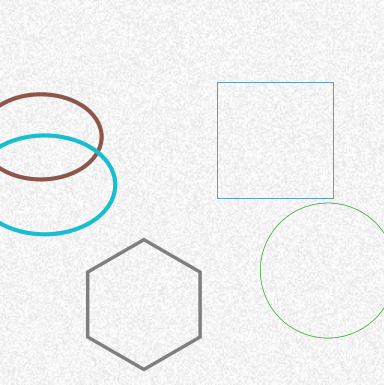[{"shape": "square", "thickness": 0.5, "radius": 0.75, "center": [0.715, 0.635]}, {"shape": "circle", "thickness": 0.5, "radius": 0.88, "center": [0.852, 0.297]}, {"shape": "oval", "thickness": 3, "radius": 0.79, "center": [0.106, 0.645]}, {"shape": "hexagon", "thickness": 2.5, "radius": 0.84, "center": [0.374, 0.209]}, {"shape": "oval", "thickness": 3, "radius": 0.92, "center": [0.116, 0.52]}]